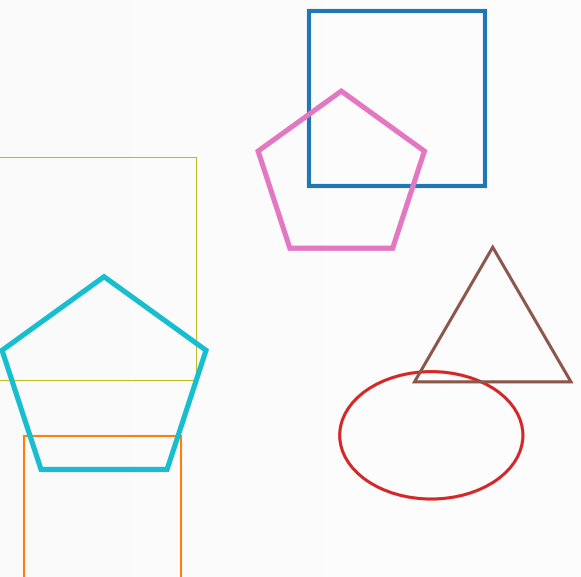[{"shape": "square", "thickness": 2, "radius": 0.76, "center": [0.683, 0.829]}, {"shape": "square", "thickness": 1, "radius": 0.68, "center": [0.176, 0.109]}, {"shape": "oval", "thickness": 1.5, "radius": 0.79, "center": [0.742, 0.245]}, {"shape": "triangle", "thickness": 1.5, "radius": 0.78, "center": [0.848, 0.416]}, {"shape": "pentagon", "thickness": 2.5, "radius": 0.75, "center": [0.587, 0.691]}, {"shape": "square", "thickness": 0.5, "radius": 0.96, "center": [0.145, 0.535]}, {"shape": "pentagon", "thickness": 2.5, "radius": 0.92, "center": [0.179, 0.336]}]